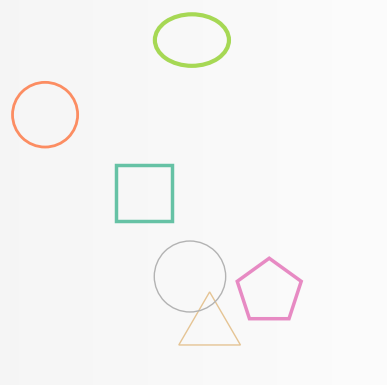[{"shape": "square", "thickness": 2.5, "radius": 0.36, "center": [0.371, 0.498]}, {"shape": "circle", "thickness": 2, "radius": 0.42, "center": [0.116, 0.702]}, {"shape": "pentagon", "thickness": 2.5, "radius": 0.43, "center": [0.695, 0.242]}, {"shape": "oval", "thickness": 3, "radius": 0.48, "center": [0.495, 0.896]}, {"shape": "triangle", "thickness": 1, "radius": 0.46, "center": [0.541, 0.15]}, {"shape": "circle", "thickness": 1, "radius": 0.46, "center": [0.49, 0.282]}]